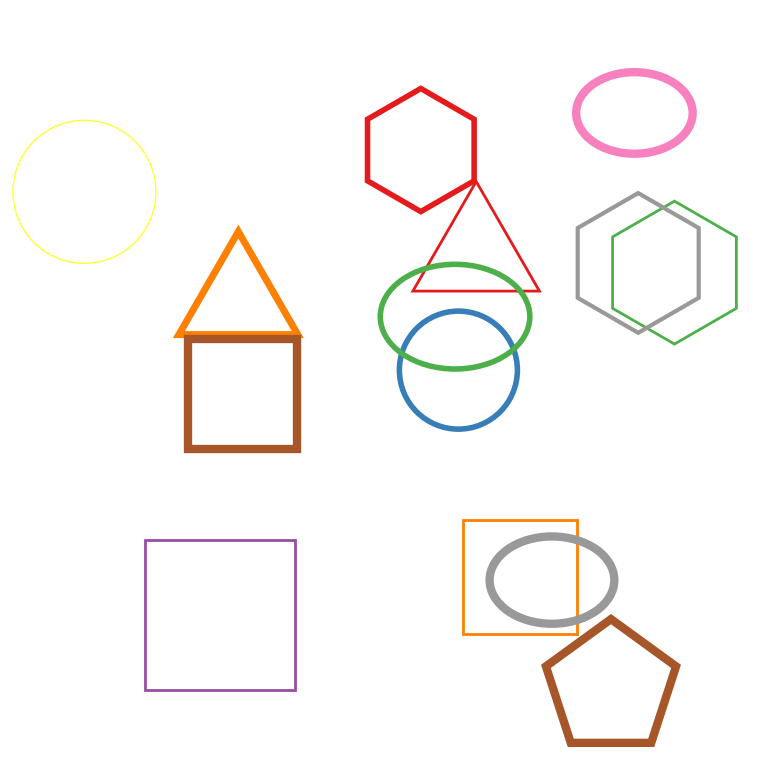[{"shape": "hexagon", "thickness": 2, "radius": 0.4, "center": [0.547, 0.805]}, {"shape": "triangle", "thickness": 1, "radius": 0.47, "center": [0.618, 0.669]}, {"shape": "circle", "thickness": 2, "radius": 0.38, "center": [0.595, 0.519]}, {"shape": "hexagon", "thickness": 1, "radius": 0.46, "center": [0.876, 0.646]}, {"shape": "oval", "thickness": 2, "radius": 0.49, "center": [0.591, 0.589]}, {"shape": "square", "thickness": 1, "radius": 0.49, "center": [0.286, 0.201]}, {"shape": "triangle", "thickness": 2.5, "radius": 0.45, "center": [0.31, 0.61]}, {"shape": "square", "thickness": 1, "radius": 0.37, "center": [0.675, 0.251]}, {"shape": "circle", "thickness": 0.5, "radius": 0.46, "center": [0.11, 0.751]}, {"shape": "pentagon", "thickness": 3, "radius": 0.44, "center": [0.793, 0.107]}, {"shape": "square", "thickness": 3, "radius": 0.35, "center": [0.315, 0.488]}, {"shape": "oval", "thickness": 3, "radius": 0.38, "center": [0.824, 0.853]}, {"shape": "hexagon", "thickness": 1.5, "radius": 0.45, "center": [0.829, 0.659]}, {"shape": "oval", "thickness": 3, "radius": 0.4, "center": [0.717, 0.247]}]